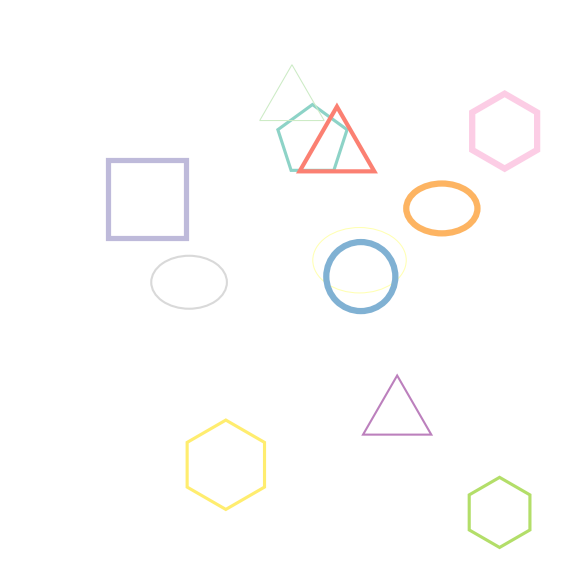[{"shape": "pentagon", "thickness": 1.5, "radius": 0.31, "center": [0.541, 0.755]}, {"shape": "oval", "thickness": 0.5, "radius": 0.4, "center": [0.623, 0.549]}, {"shape": "square", "thickness": 2.5, "radius": 0.34, "center": [0.254, 0.654]}, {"shape": "triangle", "thickness": 2, "radius": 0.37, "center": [0.583, 0.74]}, {"shape": "circle", "thickness": 3, "radius": 0.3, "center": [0.625, 0.52]}, {"shape": "oval", "thickness": 3, "radius": 0.31, "center": [0.765, 0.638]}, {"shape": "hexagon", "thickness": 1.5, "radius": 0.3, "center": [0.865, 0.112]}, {"shape": "hexagon", "thickness": 3, "radius": 0.32, "center": [0.874, 0.772]}, {"shape": "oval", "thickness": 1, "radius": 0.33, "center": [0.327, 0.51]}, {"shape": "triangle", "thickness": 1, "radius": 0.34, "center": [0.688, 0.281]}, {"shape": "triangle", "thickness": 0.5, "radius": 0.32, "center": [0.506, 0.823]}, {"shape": "hexagon", "thickness": 1.5, "radius": 0.39, "center": [0.391, 0.194]}]